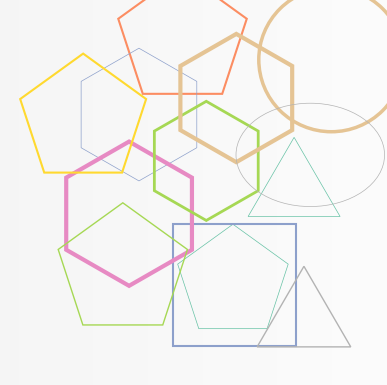[{"shape": "pentagon", "thickness": 0.5, "radius": 0.75, "center": [0.601, 0.268]}, {"shape": "triangle", "thickness": 0.5, "radius": 0.69, "center": [0.759, 0.506]}, {"shape": "pentagon", "thickness": 1.5, "radius": 0.87, "center": [0.471, 0.897]}, {"shape": "hexagon", "thickness": 0.5, "radius": 0.86, "center": [0.359, 0.702]}, {"shape": "square", "thickness": 1.5, "radius": 0.79, "center": [0.606, 0.259]}, {"shape": "hexagon", "thickness": 3, "radius": 0.94, "center": [0.333, 0.445]}, {"shape": "hexagon", "thickness": 2, "radius": 0.77, "center": [0.532, 0.582]}, {"shape": "pentagon", "thickness": 1, "radius": 0.88, "center": [0.317, 0.298]}, {"shape": "pentagon", "thickness": 1.5, "radius": 0.85, "center": [0.215, 0.69]}, {"shape": "circle", "thickness": 2.5, "radius": 0.94, "center": [0.855, 0.845]}, {"shape": "hexagon", "thickness": 3, "radius": 0.83, "center": [0.61, 0.745]}, {"shape": "triangle", "thickness": 1, "radius": 0.7, "center": [0.784, 0.169]}, {"shape": "oval", "thickness": 0.5, "radius": 0.96, "center": [0.801, 0.598]}]